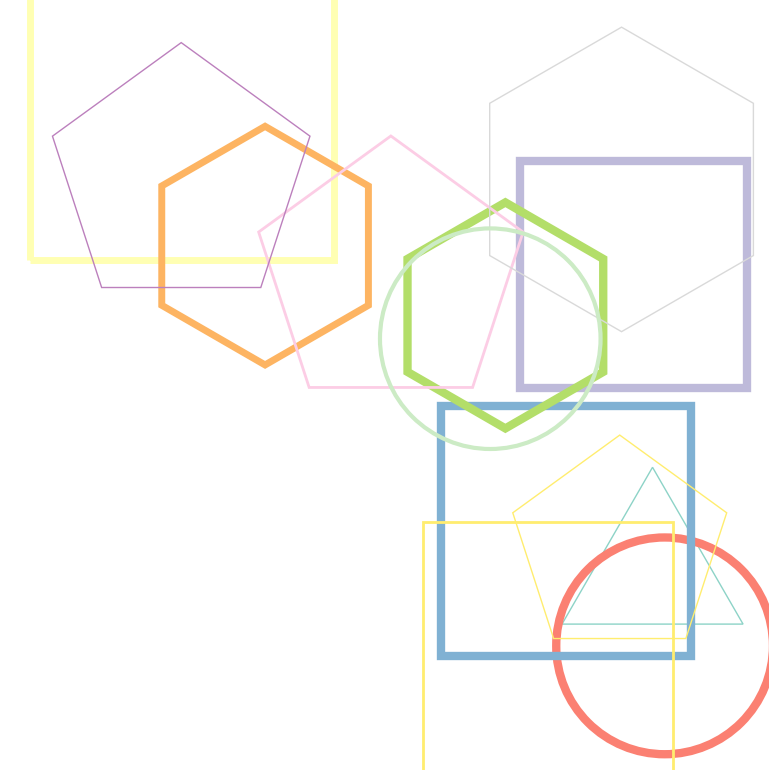[{"shape": "triangle", "thickness": 0.5, "radius": 0.68, "center": [0.847, 0.257]}, {"shape": "square", "thickness": 2.5, "radius": 0.99, "center": [0.236, 0.86]}, {"shape": "square", "thickness": 3, "radius": 0.73, "center": [0.823, 0.644]}, {"shape": "circle", "thickness": 3, "radius": 0.7, "center": [0.863, 0.161]}, {"shape": "square", "thickness": 3, "radius": 0.81, "center": [0.735, 0.311]}, {"shape": "hexagon", "thickness": 2.5, "radius": 0.77, "center": [0.344, 0.681]}, {"shape": "hexagon", "thickness": 3, "radius": 0.73, "center": [0.656, 0.59]}, {"shape": "pentagon", "thickness": 1, "radius": 0.9, "center": [0.508, 0.643]}, {"shape": "hexagon", "thickness": 0.5, "radius": 0.99, "center": [0.807, 0.767]}, {"shape": "pentagon", "thickness": 0.5, "radius": 0.88, "center": [0.235, 0.769]}, {"shape": "circle", "thickness": 1.5, "radius": 0.72, "center": [0.637, 0.56]}, {"shape": "square", "thickness": 1, "radius": 0.81, "center": [0.712, 0.16]}, {"shape": "pentagon", "thickness": 0.5, "radius": 0.73, "center": [0.805, 0.289]}]